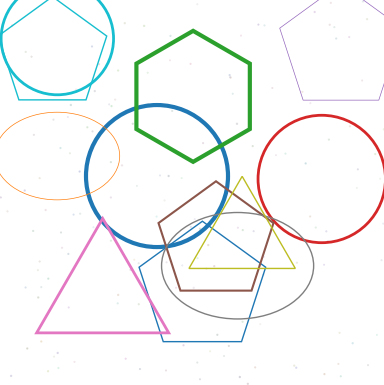[{"shape": "circle", "thickness": 3, "radius": 0.92, "center": [0.408, 0.543]}, {"shape": "pentagon", "thickness": 1, "radius": 0.86, "center": [0.526, 0.252]}, {"shape": "oval", "thickness": 0.5, "radius": 0.81, "center": [0.148, 0.595]}, {"shape": "hexagon", "thickness": 3, "radius": 0.85, "center": [0.502, 0.75]}, {"shape": "circle", "thickness": 2, "radius": 0.83, "center": [0.836, 0.535]}, {"shape": "pentagon", "thickness": 0.5, "radius": 0.84, "center": [0.886, 0.875]}, {"shape": "pentagon", "thickness": 1.5, "radius": 0.78, "center": [0.561, 0.372]}, {"shape": "triangle", "thickness": 2, "radius": 0.99, "center": [0.267, 0.234]}, {"shape": "oval", "thickness": 1, "radius": 0.99, "center": [0.617, 0.31]}, {"shape": "triangle", "thickness": 1, "radius": 0.8, "center": [0.629, 0.382]}, {"shape": "circle", "thickness": 2, "radius": 0.73, "center": [0.149, 0.9]}, {"shape": "pentagon", "thickness": 1, "radius": 0.74, "center": [0.136, 0.861]}]